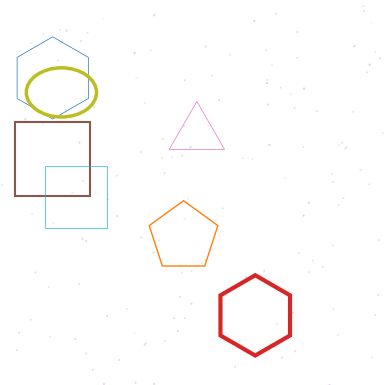[{"shape": "hexagon", "thickness": 0.5, "radius": 0.53, "center": [0.137, 0.798]}, {"shape": "pentagon", "thickness": 1, "radius": 0.47, "center": [0.477, 0.385]}, {"shape": "hexagon", "thickness": 3, "radius": 0.52, "center": [0.663, 0.181]}, {"shape": "square", "thickness": 1.5, "radius": 0.48, "center": [0.137, 0.587]}, {"shape": "triangle", "thickness": 0.5, "radius": 0.42, "center": [0.511, 0.653]}, {"shape": "oval", "thickness": 2.5, "radius": 0.46, "center": [0.159, 0.76]}, {"shape": "square", "thickness": 0.5, "radius": 0.4, "center": [0.197, 0.489]}]